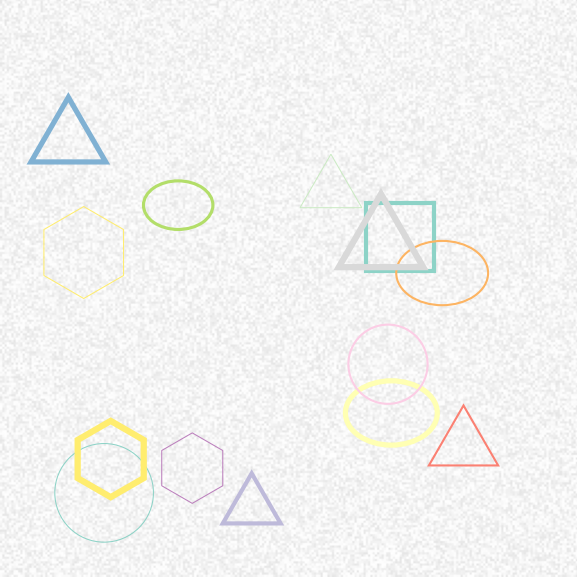[{"shape": "circle", "thickness": 0.5, "radius": 0.43, "center": [0.18, 0.146]}, {"shape": "square", "thickness": 2, "radius": 0.29, "center": [0.693, 0.589]}, {"shape": "oval", "thickness": 2.5, "radius": 0.4, "center": [0.678, 0.284]}, {"shape": "triangle", "thickness": 2, "radius": 0.29, "center": [0.436, 0.122]}, {"shape": "triangle", "thickness": 1, "radius": 0.35, "center": [0.803, 0.228]}, {"shape": "triangle", "thickness": 2.5, "radius": 0.37, "center": [0.118, 0.756]}, {"shape": "oval", "thickness": 1, "radius": 0.4, "center": [0.766, 0.526]}, {"shape": "oval", "thickness": 1.5, "radius": 0.3, "center": [0.309, 0.644]}, {"shape": "circle", "thickness": 1, "radius": 0.34, "center": [0.672, 0.368]}, {"shape": "triangle", "thickness": 3, "radius": 0.42, "center": [0.66, 0.579]}, {"shape": "hexagon", "thickness": 0.5, "radius": 0.31, "center": [0.333, 0.189]}, {"shape": "triangle", "thickness": 0.5, "radius": 0.31, "center": [0.573, 0.67]}, {"shape": "hexagon", "thickness": 3, "radius": 0.33, "center": [0.192, 0.204]}, {"shape": "hexagon", "thickness": 0.5, "radius": 0.4, "center": [0.145, 0.562]}]